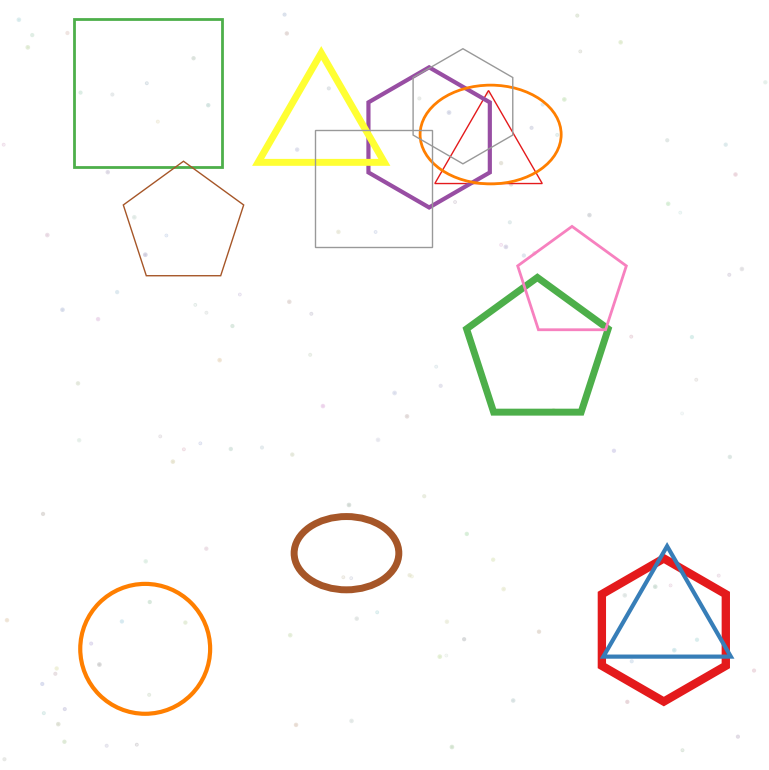[{"shape": "triangle", "thickness": 0.5, "radius": 0.4, "center": [0.634, 0.802]}, {"shape": "hexagon", "thickness": 3, "radius": 0.46, "center": [0.862, 0.182]}, {"shape": "triangle", "thickness": 1.5, "radius": 0.48, "center": [0.866, 0.195]}, {"shape": "square", "thickness": 1, "radius": 0.48, "center": [0.192, 0.879]}, {"shape": "pentagon", "thickness": 2.5, "radius": 0.48, "center": [0.698, 0.543]}, {"shape": "hexagon", "thickness": 1.5, "radius": 0.46, "center": [0.557, 0.822]}, {"shape": "oval", "thickness": 1, "radius": 0.46, "center": [0.637, 0.825]}, {"shape": "circle", "thickness": 1.5, "radius": 0.42, "center": [0.189, 0.157]}, {"shape": "triangle", "thickness": 2.5, "radius": 0.47, "center": [0.417, 0.836]}, {"shape": "oval", "thickness": 2.5, "radius": 0.34, "center": [0.45, 0.282]}, {"shape": "pentagon", "thickness": 0.5, "radius": 0.41, "center": [0.238, 0.708]}, {"shape": "pentagon", "thickness": 1, "radius": 0.37, "center": [0.743, 0.632]}, {"shape": "hexagon", "thickness": 0.5, "radius": 0.37, "center": [0.601, 0.862]}, {"shape": "square", "thickness": 0.5, "radius": 0.38, "center": [0.485, 0.755]}]